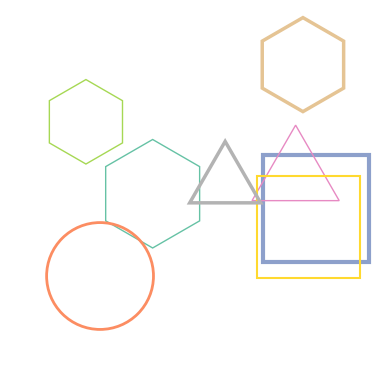[{"shape": "hexagon", "thickness": 1, "radius": 0.7, "center": [0.397, 0.497]}, {"shape": "circle", "thickness": 2, "radius": 0.69, "center": [0.26, 0.283]}, {"shape": "square", "thickness": 3, "radius": 0.69, "center": [0.82, 0.459]}, {"shape": "triangle", "thickness": 1, "radius": 0.65, "center": [0.768, 0.544]}, {"shape": "hexagon", "thickness": 1, "radius": 0.55, "center": [0.223, 0.684]}, {"shape": "square", "thickness": 1.5, "radius": 0.67, "center": [0.802, 0.41]}, {"shape": "hexagon", "thickness": 2.5, "radius": 0.61, "center": [0.787, 0.832]}, {"shape": "triangle", "thickness": 2.5, "radius": 0.53, "center": [0.585, 0.526]}]